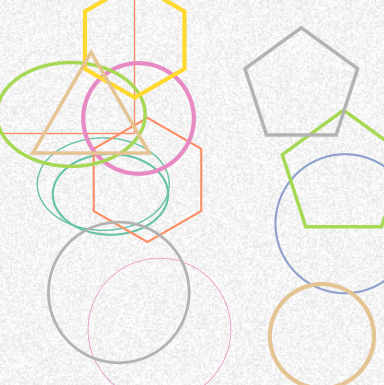[{"shape": "oval", "thickness": 1.5, "radius": 0.75, "center": [0.287, 0.495]}, {"shape": "oval", "thickness": 1, "radius": 0.86, "center": [0.268, 0.522]}, {"shape": "square", "thickness": 1, "radius": 0.93, "center": [0.162, 0.842]}, {"shape": "hexagon", "thickness": 1.5, "radius": 0.81, "center": [0.383, 0.533]}, {"shape": "circle", "thickness": 1.5, "radius": 0.9, "center": [0.896, 0.419]}, {"shape": "circle", "thickness": 3, "radius": 0.72, "center": [0.36, 0.692]}, {"shape": "circle", "thickness": 0.5, "radius": 0.93, "center": [0.414, 0.144]}, {"shape": "oval", "thickness": 2.5, "radius": 0.96, "center": [0.184, 0.703]}, {"shape": "pentagon", "thickness": 2.5, "radius": 0.84, "center": [0.892, 0.547]}, {"shape": "hexagon", "thickness": 3, "radius": 0.75, "center": [0.35, 0.896]}, {"shape": "triangle", "thickness": 2.5, "radius": 0.87, "center": [0.237, 0.69]}, {"shape": "circle", "thickness": 3, "radius": 0.68, "center": [0.836, 0.127]}, {"shape": "pentagon", "thickness": 2.5, "radius": 0.77, "center": [0.783, 0.774]}, {"shape": "circle", "thickness": 2, "radius": 0.91, "center": [0.309, 0.24]}]